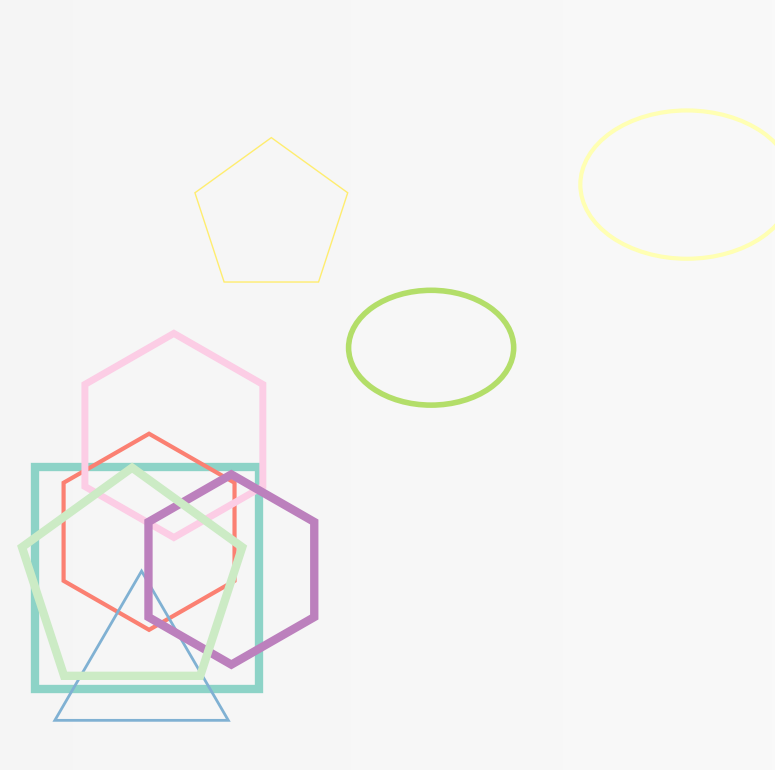[{"shape": "square", "thickness": 3, "radius": 0.72, "center": [0.19, 0.25]}, {"shape": "oval", "thickness": 1.5, "radius": 0.69, "center": [0.886, 0.76]}, {"shape": "hexagon", "thickness": 1.5, "radius": 0.64, "center": [0.192, 0.309]}, {"shape": "triangle", "thickness": 1, "radius": 0.65, "center": [0.183, 0.129]}, {"shape": "oval", "thickness": 2, "radius": 0.53, "center": [0.556, 0.548]}, {"shape": "hexagon", "thickness": 2.5, "radius": 0.66, "center": [0.224, 0.434]}, {"shape": "hexagon", "thickness": 3, "radius": 0.62, "center": [0.299, 0.26]}, {"shape": "pentagon", "thickness": 3, "radius": 0.75, "center": [0.17, 0.243]}, {"shape": "pentagon", "thickness": 0.5, "radius": 0.52, "center": [0.35, 0.718]}]